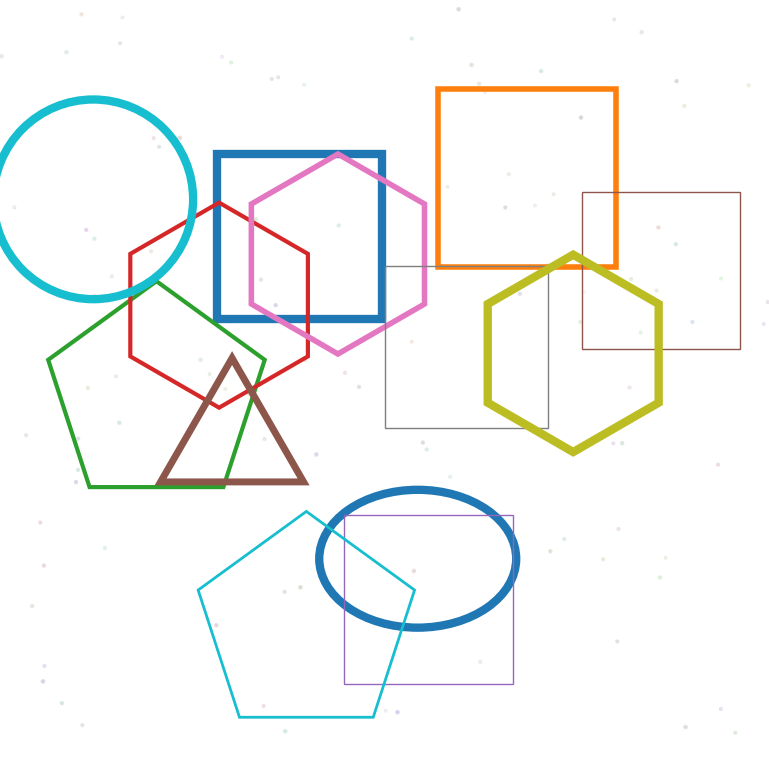[{"shape": "oval", "thickness": 3, "radius": 0.64, "center": [0.542, 0.274]}, {"shape": "square", "thickness": 3, "radius": 0.54, "center": [0.389, 0.693]}, {"shape": "square", "thickness": 2, "radius": 0.58, "center": [0.685, 0.769]}, {"shape": "pentagon", "thickness": 1.5, "radius": 0.74, "center": [0.203, 0.487]}, {"shape": "hexagon", "thickness": 1.5, "radius": 0.67, "center": [0.285, 0.604]}, {"shape": "square", "thickness": 0.5, "radius": 0.55, "center": [0.557, 0.222]}, {"shape": "square", "thickness": 0.5, "radius": 0.51, "center": [0.858, 0.648]}, {"shape": "triangle", "thickness": 2.5, "radius": 0.54, "center": [0.301, 0.428]}, {"shape": "hexagon", "thickness": 2, "radius": 0.65, "center": [0.439, 0.67]}, {"shape": "square", "thickness": 0.5, "radius": 0.53, "center": [0.606, 0.549]}, {"shape": "hexagon", "thickness": 3, "radius": 0.64, "center": [0.744, 0.541]}, {"shape": "circle", "thickness": 3, "radius": 0.65, "center": [0.121, 0.741]}, {"shape": "pentagon", "thickness": 1, "radius": 0.74, "center": [0.398, 0.188]}]